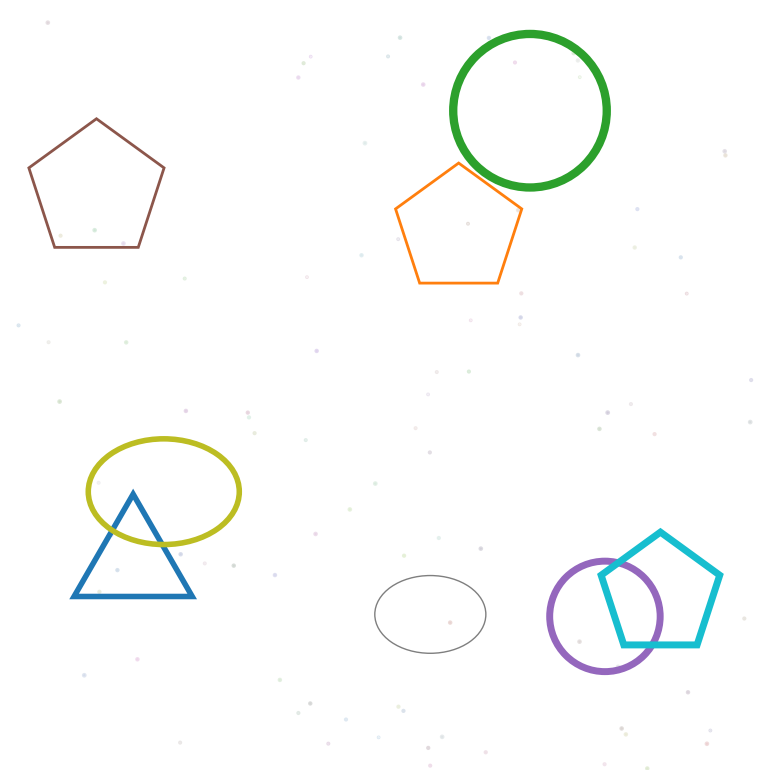[{"shape": "triangle", "thickness": 2, "radius": 0.44, "center": [0.173, 0.27]}, {"shape": "pentagon", "thickness": 1, "radius": 0.43, "center": [0.596, 0.702]}, {"shape": "circle", "thickness": 3, "radius": 0.5, "center": [0.688, 0.856]}, {"shape": "circle", "thickness": 2.5, "radius": 0.36, "center": [0.786, 0.199]}, {"shape": "pentagon", "thickness": 1, "radius": 0.46, "center": [0.125, 0.753]}, {"shape": "oval", "thickness": 0.5, "radius": 0.36, "center": [0.559, 0.202]}, {"shape": "oval", "thickness": 2, "radius": 0.49, "center": [0.213, 0.361]}, {"shape": "pentagon", "thickness": 2.5, "radius": 0.4, "center": [0.858, 0.228]}]